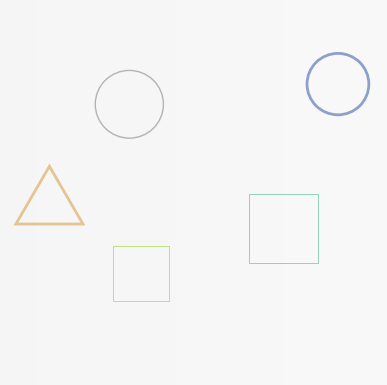[{"shape": "square", "thickness": 0.5, "radius": 0.45, "center": [0.731, 0.407]}, {"shape": "circle", "thickness": 2, "radius": 0.4, "center": [0.872, 0.782]}, {"shape": "square", "thickness": 0.5, "radius": 0.36, "center": [0.364, 0.29]}, {"shape": "triangle", "thickness": 2, "radius": 0.5, "center": [0.128, 0.468]}, {"shape": "circle", "thickness": 1, "radius": 0.44, "center": [0.334, 0.729]}]